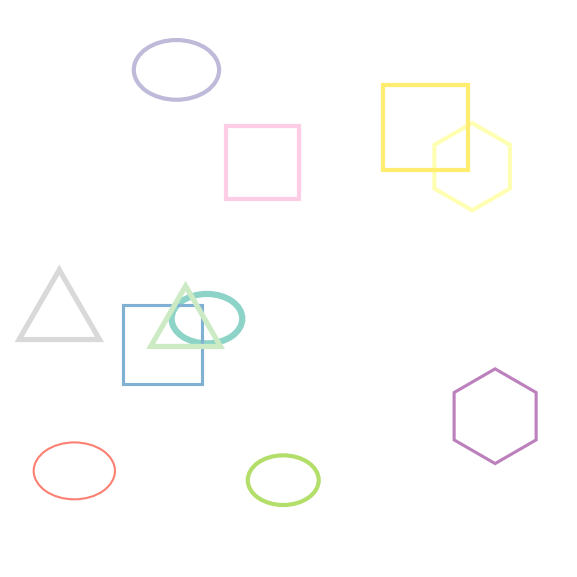[{"shape": "oval", "thickness": 3, "radius": 0.31, "center": [0.358, 0.447]}, {"shape": "hexagon", "thickness": 2, "radius": 0.38, "center": [0.818, 0.71]}, {"shape": "oval", "thickness": 2, "radius": 0.37, "center": [0.306, 0.878]}, {"shape": "oval", "thickness": 1, "radius": 0.35, "center": [0.129, 0.184]}, {"shape": "square", "thickness": 1.5, "radius": 0.34, "center": [0.281, 0.402]}, {"shape": "oval", "thickness": 2, "radius": 0.31, "center": [0.49, 0.168]}, {"shape": "square", "thickness": 2, "radius": 0.32, "center": [0.455, 0.718]}, {"shape": "triangle", "thickness": 2.5, "radius": 0.4, "center": [0.103, 0.451]}, {"shape": "hexagon", "thickness": 1.5, "radius": 0.41, "center": [0.857, 0.278]}, {"shape": "triangle", "thickness": 2.5, "radius": 0.35, "center": [0.321, 0.434]}, {"shape": "square", "thickness": 2, "radius": 0.37, "center": [0.737, 0.779]}]